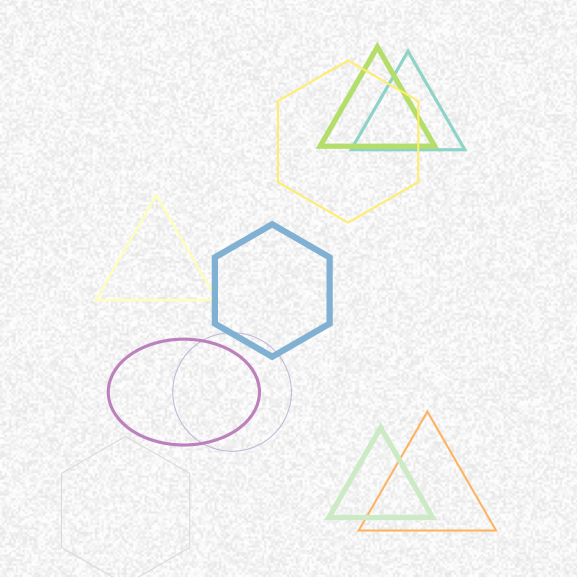[{"shape": "triangle", "thickness": 1.5, "radius": 0.57, "center": [0.706, 0.797]}, {"shape": "triangle", "thickness": 1, "radius": 0.61, "center": [0.271, 0.54]}, {"shape": "circle", "thickness": 0.5, "radius": 0.51, "center": [0.402, 0.32]}, {"shape": "hexagon", "thickness": 3, "radius": 0.57, "center": [0.471, 0.496]}, {"shape": "triangle", "thickness": 1, "radius": 0.69, "center": [0.74, 0.149]}, {"shape": "triangle", "thickness": 2.5, "radius": 0.57, "center": [0.654, 0.803]}, {"shape": "hexagon", "thickness": 0.5, "radius": 0.64, "center": [0.217, 0.115]}, {"shape": "oval", "thickness": 1.5, "radius": 0.65, "center": [0.318, 0.32]}, {"shape": "triangle", "thickness": 2.5, "radius": 0.52, "center": [0.659, 0.155]}, {"shape": "hexagon", "thickness": 1, "radius": 0.7, "center": [0.603, 0.754]}]